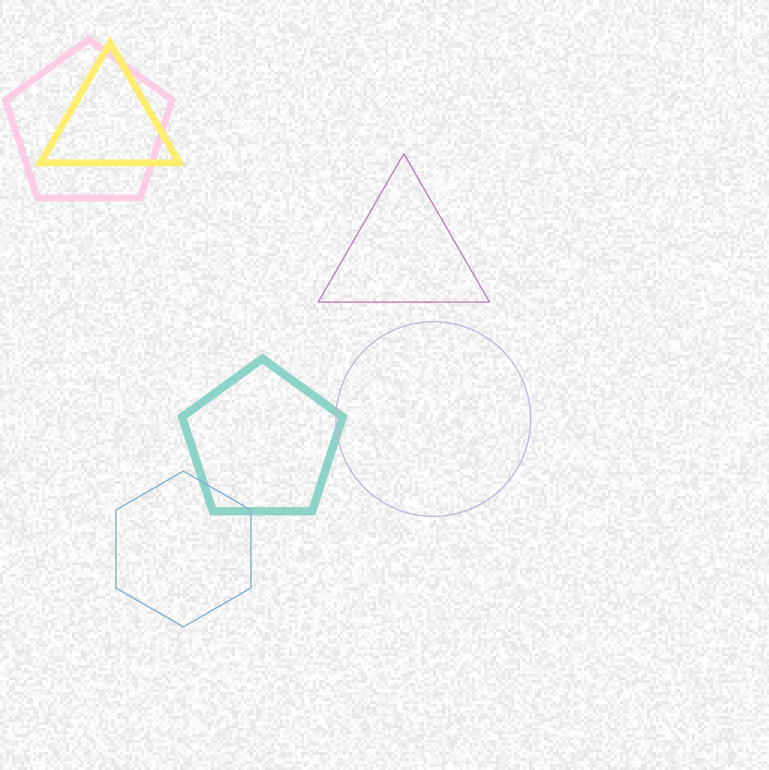[{"shape": "pentagon", "thickness": 3, "radius": 0.55, "center": [0.341, 0.425]}, {"shape": "circle", "thickness": 0.5, "radius": 0.63, "center": [0.563, 0.456]}, {"shape": "hexagon", "thickness": 0.5, "radius": 0.51, "center": [0.238, 0.287]}, {"shape": "pentagon", "thickness": 2.5, "radius": 0.57, "center": [0.115, 0.835]}, {"shape": "triangle", "thickness": 0.5, "radius": 0.64, "center": [0.524, 0.672]}, {"shape": "triangle", "thickness": 2.5, "radius": 0.52, "center": [0.143, 0.84]}]